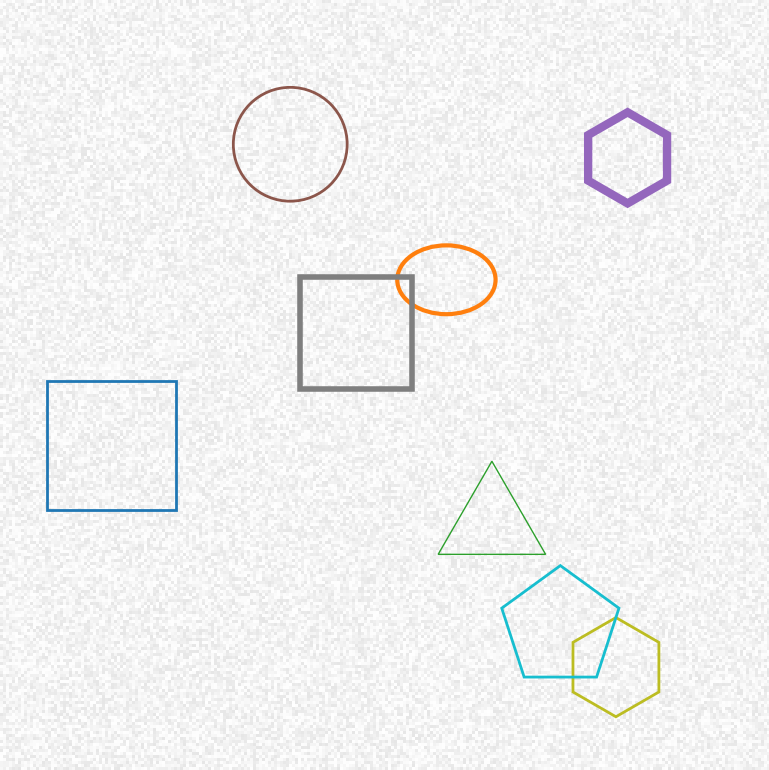[{"shape": "square", "thickness": 1, "radius": 0.42, "center": [0.144, 0.421]}, {"shape": "oval", "thickness": 1.5, "radius": 0.32, "center": [0.58, 0.637]}, {"shape": "triangle", "thickness": 0.5, "radius": 0.4, "center": [0.639, 0.32]}, {"shape": "hexagon", "thickness": 3, "radius": 0.3, "center": [0.815, 0.795]}, {"shape": "circle", "thickness": 1, "radius": 0.37, "center": [0.377, 0.813]}, {"shape": "square", "thickness": 2, "radius": 0.36, "center": [0.462, 0.568]}, {"shape": "hexagon", "thickness": 1, "radius": 0.32, "center": [0.8, 0.134]}, {"shape": "pentagon", "thickness": 1, "radius": 0.4, "center": [0.728, 0.185]}]